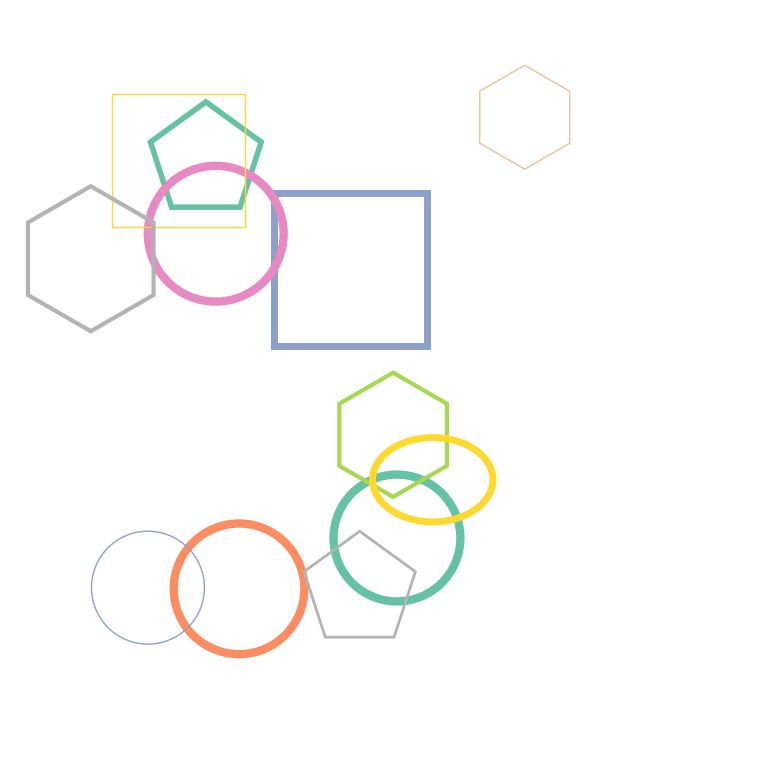[{"shape": "pentagon", "thickness": 2, "radius": 0.38, "center": [0.267, 0.792]}, {"shape": "circle", "thickness": 3, "radius": 0.41, "center": [0.516, 0.301]}, {"shape": "circle", "thickness": 3, "radius": 0.42, "center": [0.31, 0.235]}, {"shape": "circle", "thickness": 0.5, "radius": 0.37, "center": [0.192, 0.237]}, {"shape": "square", "thickness": 2.5, "radius": 0.5, "center": [0.455, 0.65]}, {"shape": "circle", "thickness": 3, "radius": 0.44, "center": [0.28, 0.696]}, {"shape": "hexagon", "thickness": 1.5, "radius": 0.4, "center": [0.511, 0.435]}, {"shape": "square", "thickness": 0.5, "radius": 0.43, "center": [0.232, 0.792]}, {"shape": "oval", "thickness": 2.5, "radius": 0.39, "center": [0.562, 0.377]}, {"shape": "hexagon", "thickness": 0.5, "radius": 0.34, "center": [0.681, 0.848]}, {"shape": "hexagon", "thickness": 1.5, "radius": 0.47, "center": [0.118, 0.664]}, {"shape": "pentagon", "thickness": 1, "radius": 0.38, "center": [0.467, 0.234]}]